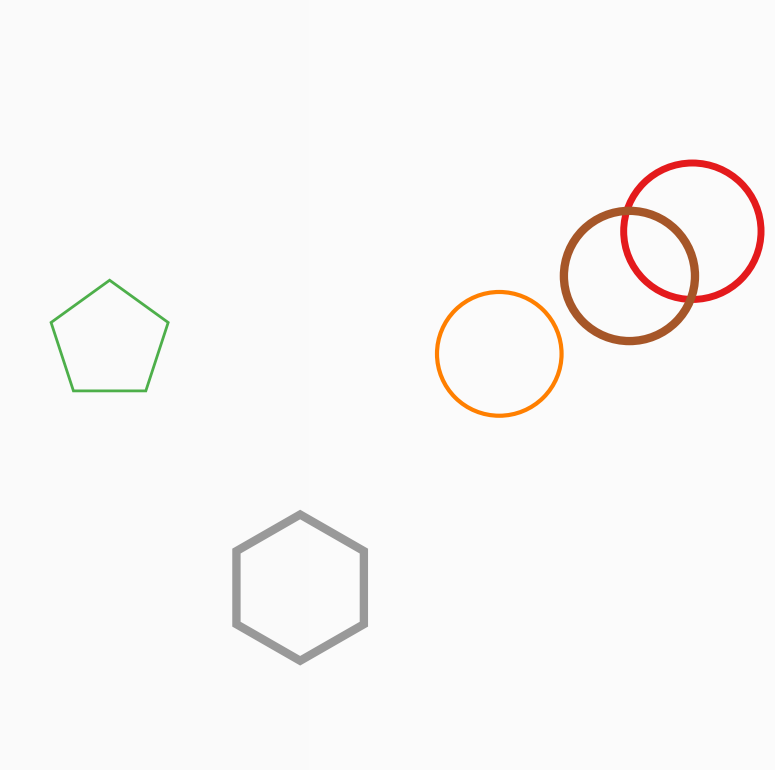[{"shape": "circle", "thickness": 2.5, "radius": 0.44, "center": [0.893, 0.7]}, {"shape": "pentagon", "thickness": 1, "radius": 0.4, "center": [0.141, 0.557]}, {"shape": "circle", "thickness": 1.5, "radius": 0.4, "center": [0.644, 0.54]}, {"shape": "circle", "thickness": 3, "radius": 0.42, "center": [0.812, 0.642]}, {"shape": "hexagon", "thickness": 3, "radius": 0.47, "center": [0.387, 0.237]}]